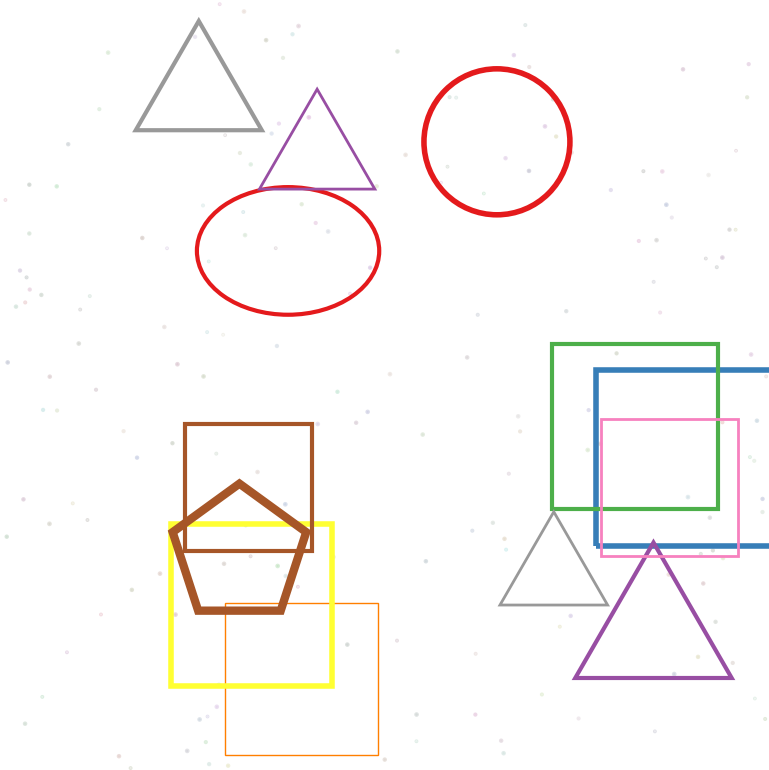[{"shape": "oval", "thickness": 1.5, "radius": 0.59, "center": [0.374, 0.674]}, {"shape": "circle", "thickness": 2, "radius": 0.47, "center": [0.645, 0.816]}, {"shape": "square", "thickness": 2, "radius": 0.57, "center": [0.887, 0.405]}, {"shape": "square", "thickness": 1.5, "radius": 0.54, "center": [0.825, 0.446]}, {"shape": "triangle", "thickness": 1, "radius": 0.43, "center": [0.412, 0.798]}, {"shape": "triangle", "thickness": 1.5, "radius": 0.59, "center": [0.849, 0.178]}, {"shape": "square", "thickness": 0.5, "radius": 0.5, "center": [0.392, 0.118]}, {"shape": "square", "thickness": 2, "radius": 0.52, "center": [0.327, 0.214]}, {"shape": "square", "thickness": 1.5, "radius": 0.41, "center": [0.323, 0.366]}, {"shape": "pentagon", "thickness": 3, "radius": 0.46, "center": [0.311, 0.281]}, {"shape": "square", "thickness": 1, "radius": 0.44, "center": [0.869, 0.366]}, {"shape": "triangle", "thickness": 1.5, "radius": 0.47, "center": [0.258, 0.878]}, {"shape": "triangle", "thickness": 1, "radius": 0.4, "center": [0.719, 0.255]}]